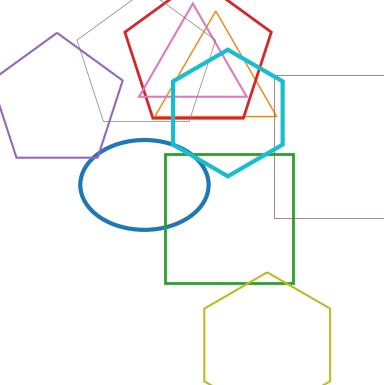[{"shape": "oval", "thickness": 3, "radius": 0.83, "center": [0.375, 0.52]}, {"shape": "triangle", "thickness": 1, "radius": 0.91, "center": [0.56, 0.789]}, {"shape": "square", "thickness": 2, "radius": 0.83, "center": [0.595, 0.432]}, {"shape": "pentagon", "thickness": 2, "radius": 1.0, "center": [0.515, 0.855]}, {"shape": "pentagon", "thickness": 1.5, "radius": 0.9, "center": [0.148, 0.735]}, {"shape": "square", "thickness": 0.5, "radius": 0.93, "center": [0.898, 0.619]}, {"shape": "triangle", "thickness": 1.5, "radius": 0.81, "center": [0.501, 0.829]}, {"shape": "pentagon", "thickness": 0.5, "radius": 0.95, "center": [0.38, 0.837]}, {"shape": "hexagon", "thickness": 1.5, "radius": 0.94, "center": [0.694, 0.104]}, {"shape": "hexagon", "thickness": 3, "radius": 0.82, "center": [0.592, 0.707]}]